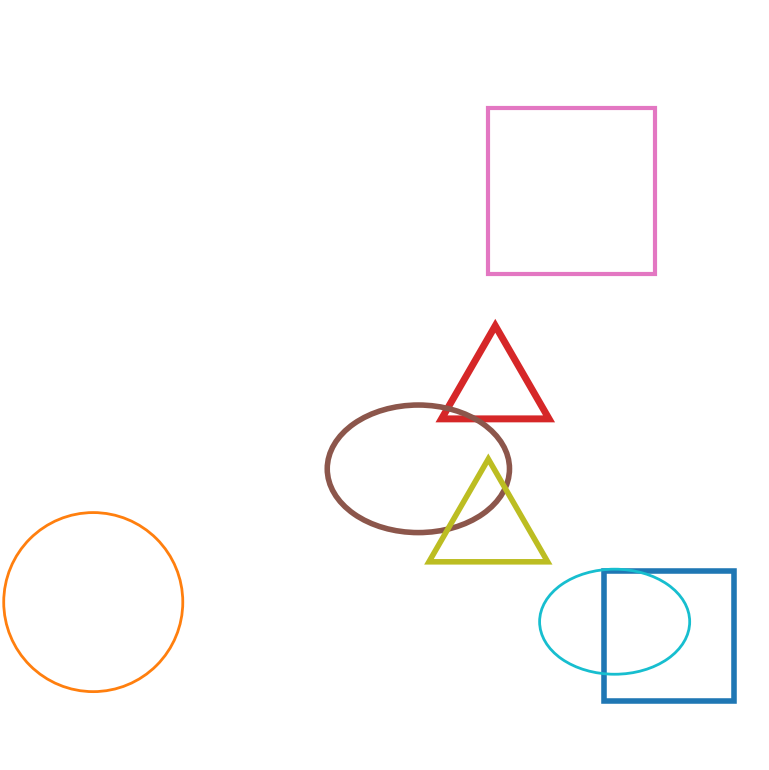[{"shape": "square", "thickness": 2, "radius": 0.42, "center": [0.869, 0.174]}, {"shape": "circle", "thickness": 1, "radius": 0.58, "center": [0.121, 0.218]}, {"shape": "triangle", "thickness": 2.5, "radius": 0.4, "center": [0.643, 0.496]}, {"shape": "oval", "thickness": 2, "radius": 0.59, "center": [0.543, 0.391]}, {"shape": "square", "thickness": 1.5, "radius": 0.54, "center": [0.742, 0.752]}, {"shape": "triangle", "thickness": 2, "radius": 0.45, "center": [0.634, 0.315]}, {"shape": "oval", "thickness": 1, "radius": 0.49, "center": [0.798, 0.193]}]